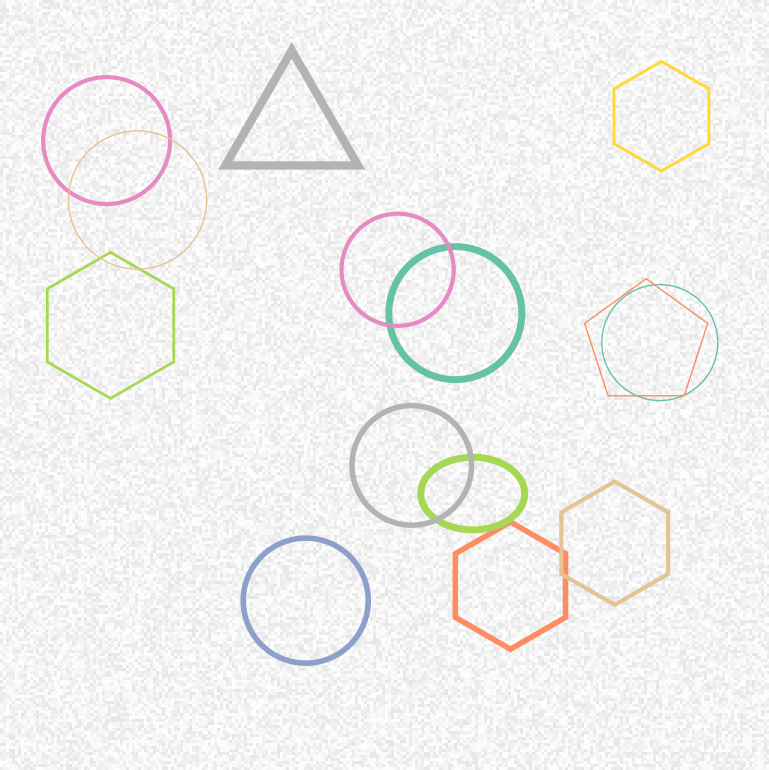[{"shape": "circle", "thickness": 2.5, "radius": 0.43, "center": [0.591, 0.593]}, {"shape": "circle", "thickness": 0.5, "radius": 0.38, "center": [0.857, 0.555]}, {"shape": "pentagon", "thickness": 0.5, "radius": 0.42, "center": [0.839, 0.554]}, {"shape": "hexagon", "thickness": 2, "radius": 0.41, "center": [0.663, 0.24]}, {"shape": "circle", "thickness": 2, "radius": 0.41, "center": [0.397, 0.22]}, {"shape": "circle", "thickness": 1.5, "radius": 0.41, "center": [0.138, 0.817]}, {"shape": "circle", "thickness": 1.5, "radius": 0.36, "center": [0.516, 0.65]}, {"shape": "hexagon", "thickness": 1, "radius": 0.47, "center": [0.144, 0.577]}, {"shape": "oval", "thickness": 2.5, "radius": 0.34, "center": [0.614, 0.359]}, {"shape": "hexagon", "thickness": 1, "radius": 0.36, "center": [0.859, 0.849]}, {"shape": "circle", "thickness": 0.5, "radius": 0.45, "center": [0.179, 0.74]}, {"shape": "hexagon", "thickness": 1.5, "radius": 0.4, "center": [0.798, 0.295]}, {"shape": "circle", "thickness": 2, "radius": 0.39, "center": [0.535, 0.396]}, {"shape": "triangle", "thickness": 3, "radius": 0.5, "center": [0.379, 0.835]}]